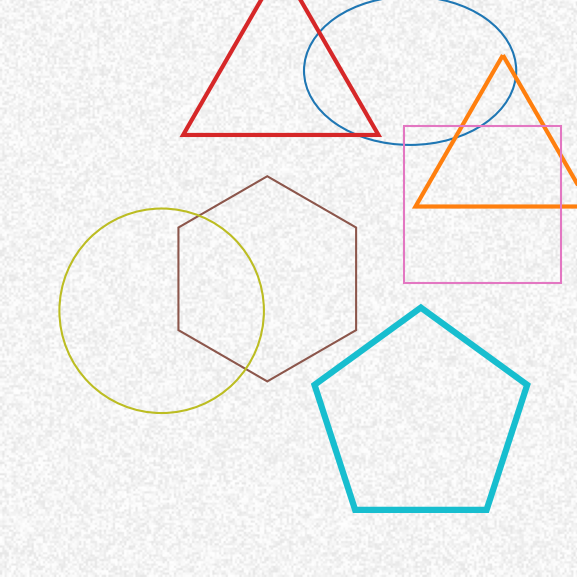[{"shape": "oval", "thickness": 1, "radius": 0.92, "center": [0.71, 0.877]}, {"shape": "triangle", "thickness": 2, "radius": 0.87, "center": [0.871, 0.729]}, {"shape": "triangle", "thickness": 2, "radius": 0.98, "center": [0.486, 0.863]}, {"shape": "hexagon", "thickness": 1, "radius": 0.89, "center": [0.463, 0.516]}, {"shape": "square", "thickness": 1, "radius": 0.68, "center": [0.835, 0.645]}, {"shape": "circle", "thickness": 1, "radius": 0.89, "center": [0.28, 0.461]}, {"shape": "pentagon", "thickness": 3, "radius": 0.97, "center": [0.729, 0.273]}]